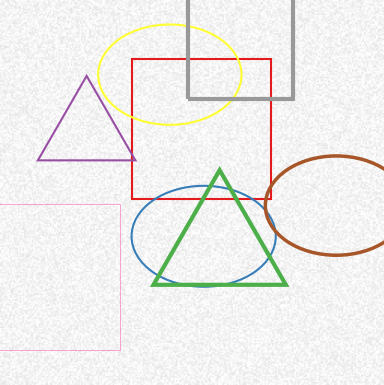[{"shape": "square", "thickness": 1.5, "radius": 0.91, "center": [0.523, 0.665]}, {"shape": "oval", "thickness": 1.5, "radius": 0.94, "center": [0.529, 0.386]}, {"shape": "triangle", "thickness": 3, "radius": 0.99, "center": [0.571, 0.36]}, {"shape": "triangle", "thickness": 1.5, "radius": 0.73, "center": [0.225, 0.657]}, {"shape": "oval", "thickness": 1.5, "radius": 0.93, "center": [0.441, 0.806]}, {"shape": "oval", "thickness": 2.5, "radius": 0.92, "center": [0.873, 0.466]}, {"shape": "square", "thickness": 0.5, "radius": 0.95, "center": [0.121, 0.279]}, {"shape": "square", "thickness": 3, "radius": 0.68, "center": [0.625, 0.879]}]